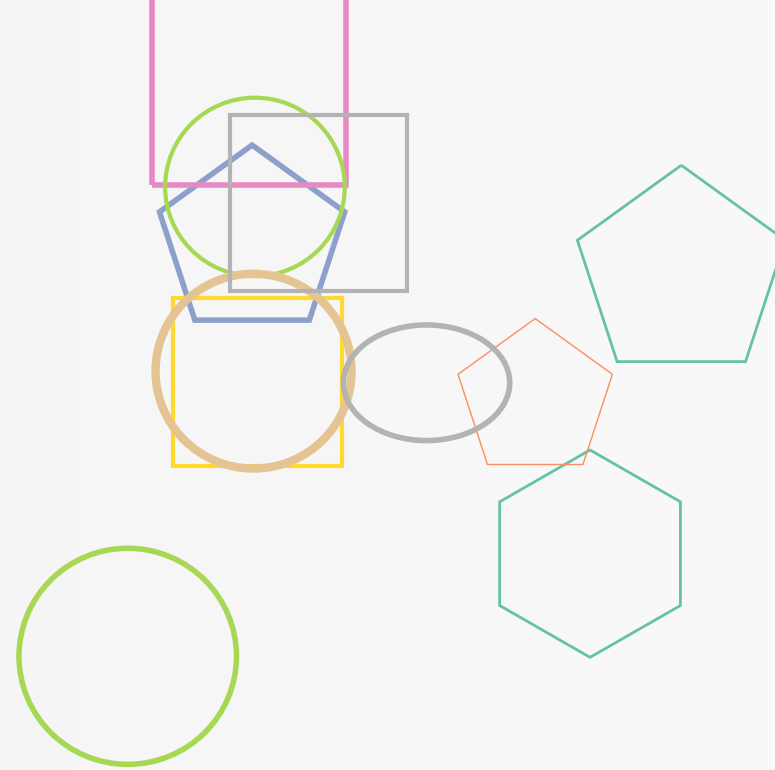[{"shape": "hexagon", "thickness": 1, "radius": 0.67, "center": [0.761, 0.281]}, {"shape": "pentagon", "thickness": 1, "radius": 0.7, "center": [0.879, 0.644]}, {"shape": "pentagon", "thickness": 0.5, "radius": 0.52, "center": [0.691, 0.482]}, {"shape": "pentagon", "thickness": 2, "radius": 0.63, "center": [0.325, 0.686]}, {"shape": "square", "thickness": 2, "radius": 0.63, "center": [0.321, 0.885]}, {"shape": "circle", "thickness": 1.5, "radius": 0.58, "center": [0.329, 0.757]}, {"shape": "circle", "thickness": 2, "radius": 0.7, "center": [0.165, 0.148]}, {"shape": "square", "thickness": 1.5, "radius": 0.55, "center": [0.332, 0.504]}, {"shape": "circle", "thickness": 3, "radius": 0.63, "center": [0.327, 0.518]}, {"shape": "oval", "thickness": 2, "radius": 0.54, "center": [0.55, 0.503]}, {"shape": "square", "thickness": 1.5, "radius": 0.57, "center": [0.411, 0.737]}]